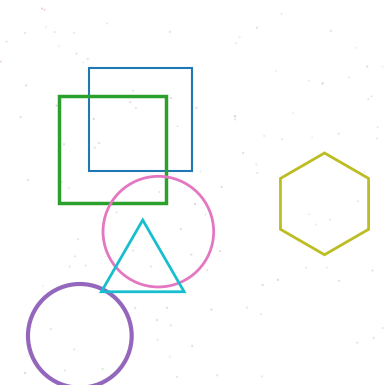[{"shape": "square", "thickness": 1.5, "radius": 0.67, "center": [0.365, 0.688]}, {"shape": "square", "thickness": 2.5, "radius": 0.7, "center": [0.293, 0.612]}, {"shape": "circle", "thickness": 3, "radius": 0.67, "center": [0.207, 0.128]}, {"shape": "circle", "thickness": 2, "radius": 0.72, "center": [0.411, 0.398]}, {"shape": "hexagon", "thickness": 2, "radius": 0.66, "center": [0.843, 0.47]}, {"shape": "triangle", "thickness": 2, "radius": 0.62, "center": [0.371, 0.304]}]